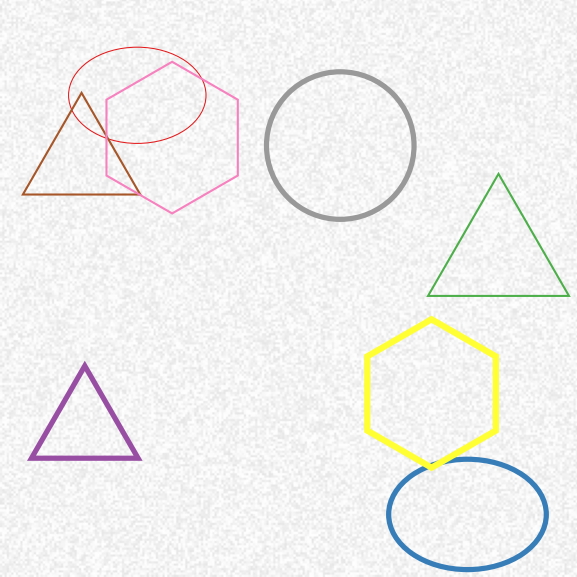[{"shape": "oval", "thickness": 0.5, "radius": 0.6, "center": [0.238, 0.834]}, {"shape": "oval", "thickness": 2.5, "radius": 0.68, "center": [0.809, 0.108]}, {"shape": "triangle", "thickness": 1, "radius": 0.7, "center": [0.863, 0.557]}, {"shape": "triangle", "thickness": 2.5, "radius": 0.53, "center": [0.147, 0.259]}, {"shape": "hexagon", "thickness": 3, "radius": 0.64, "center": [0.747, 0.318]}, {"shape": "triangle", "thickness": 1, "radius": 0.59, "center": [0.141, 0.721]}, {"shape": "hexagon", "thickness": 1, "radius": 0.66, "center": [0.298, 0.761]}, {"shape": "circle", "thickness": 2.5, "radius": 0.64, "center": [0.589, 0.747]}]